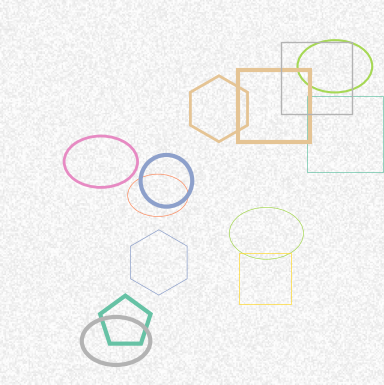[{"shape": "square", "thickness": 0.5, "radius": 0.49, "center": [0.897, 0.652]}, {"shape": "pentagon", "thickness": 3, "radius": 0.34, "center": [0.326, 0.163]}, {"shape": "oval", "thickness": 0.5, "radius": 0.39, "center": [0.41, 0.493]}, {"shape": "hexagon", "thickness": 0.5, "radius": 0.42, "center": [0.413, 0.318]}, {"shape": "circle", "thickness": 3, "radius": 0.34, "center": [0.432, 0.53]}, {"shape": "oval", "thickness": 2, "radius": 0.48, "center": [0.262, 0.58]}, {"shape": "oval", "thickness": 1.5, "radius": 0.49, "center": [0.87, 0.828]}, {"shape": "oval", "thickness": 0.5, "radius": 0.48, "center": [0.692, 0.394]}, {"shape": "square", "thickness": 0.5, "radius": 0.33, "center": [0.689, 0.277]}, {"shape": "hexagon", "thickness": 2, "radius": 0.43, "center": [0.569, 0.718]}, {"shape": "square", "thickness": 3, "radius": 0.47, "center": [0.712, 0.725]}, {"shape": "square", "thickness": 1, "radius": 0.46, "center": [0.822, 0.797]}, {"shape": "oval", "thickness": 3, "radius": 0.45, "center": [0.301, 0.114]}]